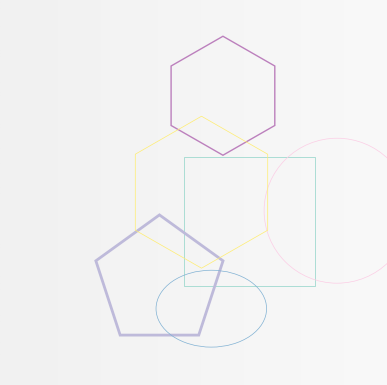[{"shape": "square", "thickness": 0.5, "radius": 0.84, "center": [0.643, 0.424]}, {"shape": "pentagon", "thickness": 2, "radius": 0.86, "center": [0.411, 0.269]}, {"shape": "oval", "thickness": 0.5, "radius": 0.71, "center": [0.545, 0.198]}, {"shape": "circle", "thickness": 0.5, "radius": 0.94, "center": [0.87, 0.453]}, {"shape": "hexagon", "thickness": 1, "radius": 0.77, "center": [0.575, 0.751]}, {"shape": "hexagon", "thickness": 0.5, "radius": 0.99, "center": [0.52, 0.501]}]